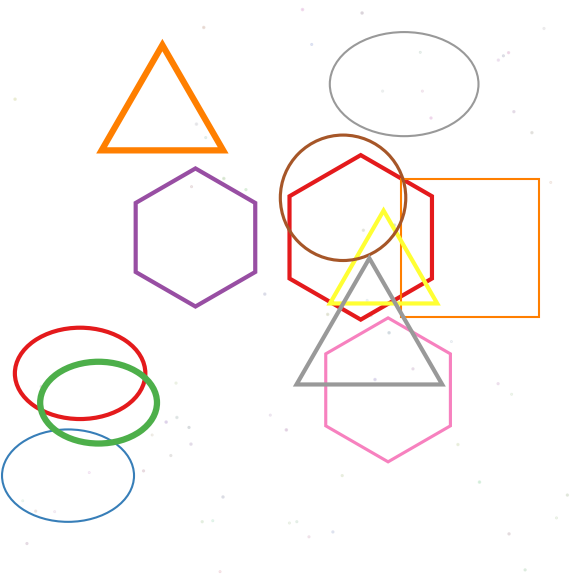[{"shape": "hexagon", "thickness": 2, "radius": 0.71, "center": [0.625, 0.588]}, {"shape": "oval", "thickness": 2, "radius": 0.56, "center": [0.139, 0.353]}, {"shape": "oval", "thickness": 1, "radius": 0.57, "center": [0.118, 0.176]}, {"shape": "oval", "thickness": 3, "radius": 0.51, "center": [0.171, 0.302]}, {"shape": "hexagon", "thickness": 2, "radius": 0.6, "center": [0.338, 0.588]}, {"shape": "triangle", "thickness": 3, "radius": 0.61, "center": [0.281, 0.8]}, {"shape": "square", "thickness": 1, "radius": 0.6, "center": [0.814, 0.569]}, {"shape": "triangle", "thickness": 2, "radius": 0.54, "center": [0.664, 0.527]}, {"shape": "circle", "thickness": 1.5, "radius": 0.54, "center": [0.594, 0.657]}, {"shape": "hexagon", "thickness": 1.5, "radius": 0.62, "center": [0.672, 0.324]}, {"shape": "oval", "thickness": 1, "radius": 0.64, "center": [0.7, 0.853]}, {"shape": "triangle", "thickness": 2, "radius": 0.73, "center": [0.64, 0.406]}]